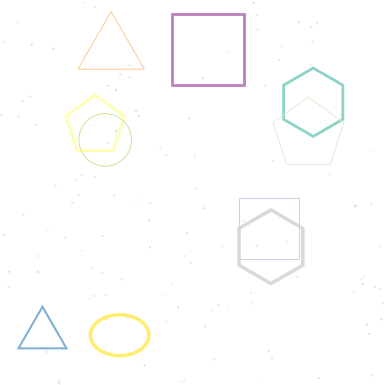[{"shape": "hexagon", "thickness": 2, "radius": 0.44, "center": [0.814, 0.734]}, {"shape": "pentagon", "thickness": 2, "radius": 0.4, "center": [0.247, 0.673]}, {"shape": "square", "thickness": 0.5, "radius": 0.4, "center": [0.699, 0.407]}, {"shape": "triangle", "thickness": 1.5, "radius": 0.36, "center": [0.11, 0.131]}, {"shape": "triangle", "thickness": 0.5, "radius": 0.5, "center": [0.289, 0.87]}, {"shape": "circle", "thickness": 0.5, "radius": 0.34, "center": [0.273, 0.637]}, {"shape": "hexagon", "thickness": 2.5, "radius": 0.48, "center": [0.704, 0.359]}, {"shape": "square", "thickness": 2, "radius": 0.46, "center": [0.54, 0.872]}, {"shape": "pentagon", "thickness": 0.5, "radius": 0.48, "center": [0.801, 0.652]}, {"shape": "oval", "thickness": 2.5, "radius": 0.38, "center": [0.311, 0.129]}]